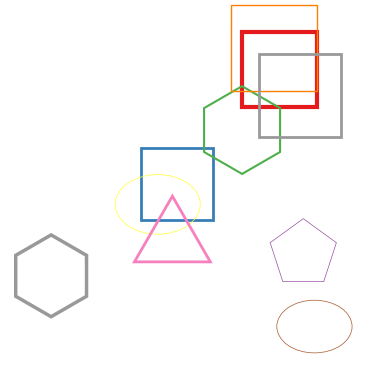[{"shape": "square", "thickness": 3, "radius": 0.49, "center": [0.725, 0.82]}, {"shape": "square", "thickness": 2, "radius": 0.47, "center": [0.459, 0.523]}, {"shape": "hexagon", "thickness": 1.5, "radius": 0.57, "center": [0.629, 0.662]}, {"shape": "pentagon", "thickness": 0.5, "radius": 0.45, "center": [0.788, 0.342]}, {"shape": "square", "thickness": 1, "radius": 0.56, "center": [0.712, 0.875]}, {"shape": "oval", "thickness": 0.5, "radius": 0.55, "center": [0.41, 0.469]}, {"shape": "oval", "thickness": 0.5, "radius": 0.49, "center": [0.817, 0.152]}, {"shape": "triangle", "thickness": 2, "radius": 0.57, "center": [0.448, 0.377]}, {"shape": "hexagon", "thickness": 2.5, "radius": 0.53, "center": [0.133, 0.284]}, {"shape": "square", "thickness": 2, "radius": 0.54, "center": [0.779, 0.752]}]